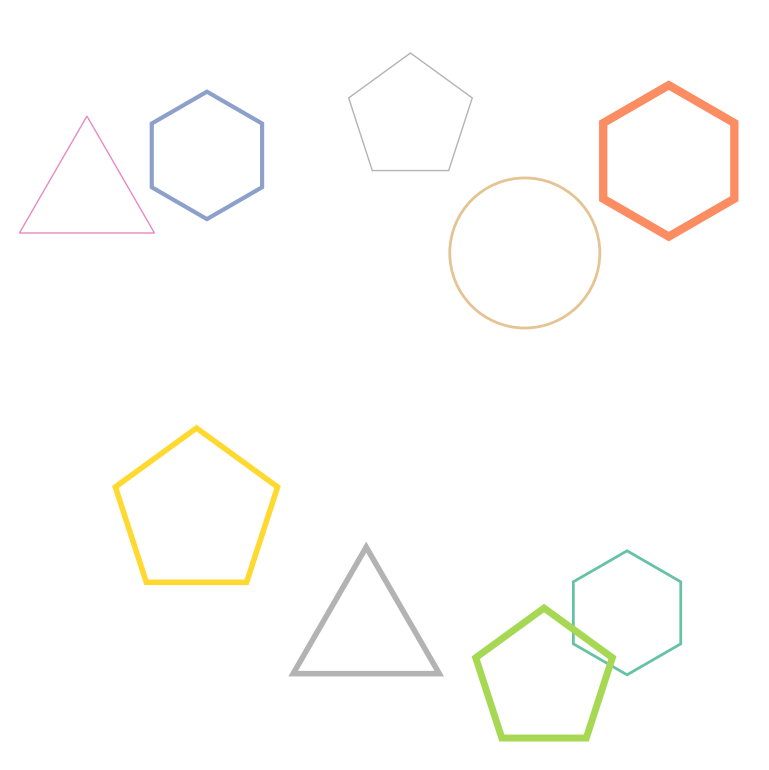[{"shape": "hexagon", "thickness": 1, "radius": 0.4, "center": [0.814, 0.204]}, {"shape": "hexagon", "thickness": 3, "radius": 0.49, "center": [0.869, 0.791]}, {"shape": "hexagon", "thickness": 1.5, "radius": 0.41, "center": [0.269, 0.798]}, {"shape": "triangle", "thickness": 0.5, "radius": 0.51, "center": [0.113, 0.748]}, {"shape": "pentagon", "thickness": 2.5, "radius": 0.47, "center": [0.707, 0.117]}, {"shape": "pentagon", "thickness": 2, "radius": 0.55, "center": [0.255, 0.333]}, {"shape": "circle", "thickness": 1, "radius": 0.49, "center": [0.682, 0.671]}, {"shape": "pentagon", "thickness": 0.5, "radius": 0.42, "center": [0.533, 0.847]}, {"shape": "triangle", "thickness": 2, "radius": 0.55, "center": [0.476, 0.18]}]